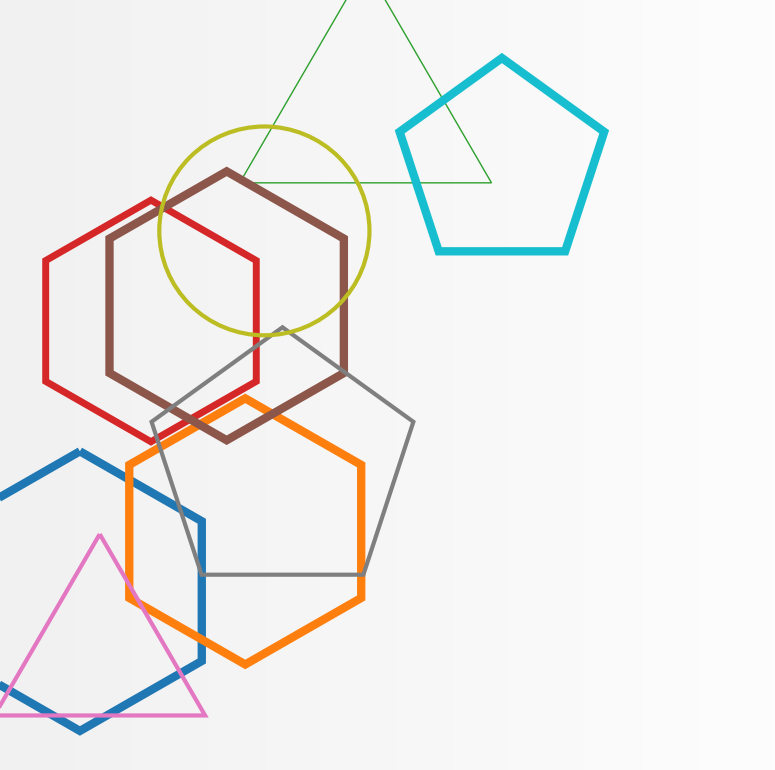[{"shape": "hexagon", "thickness": 3, "radius": 0.91, "center": [0.103, 0.232]}, {"shape": "hexagon", "thickness": 3, "radius": 0.86, "center": [0.316, 0.31]}, {"shape": "triangle", "thickness": 0.5, "radius": 0.94, "center": [0.472, 0.856]}, {"shape": "hexagon", "thickness": 2.5, "radius": 0.78, "center": [0.195, 0.583]}, {"shape": "hexagon", "thickness": 3, "radius": 0.87, "center": [0.292, 0.603]}, {"shape": "triangle", "thickness": 1.5, "radius": 0.79, "center": [0.129, 0.149]}, {"shape": "pentagon", "thickness": 1.5, "radius": 0.89, "center": [0.364, 0.397]}, {"shape": "circle", "thickness": 1.5, "radius": 0.68, "center": [0.341, 0.7]}, {"shape": "pentagon", "thickness": 3, "radius": 0.69, "center": [0.648, 0.786]}]